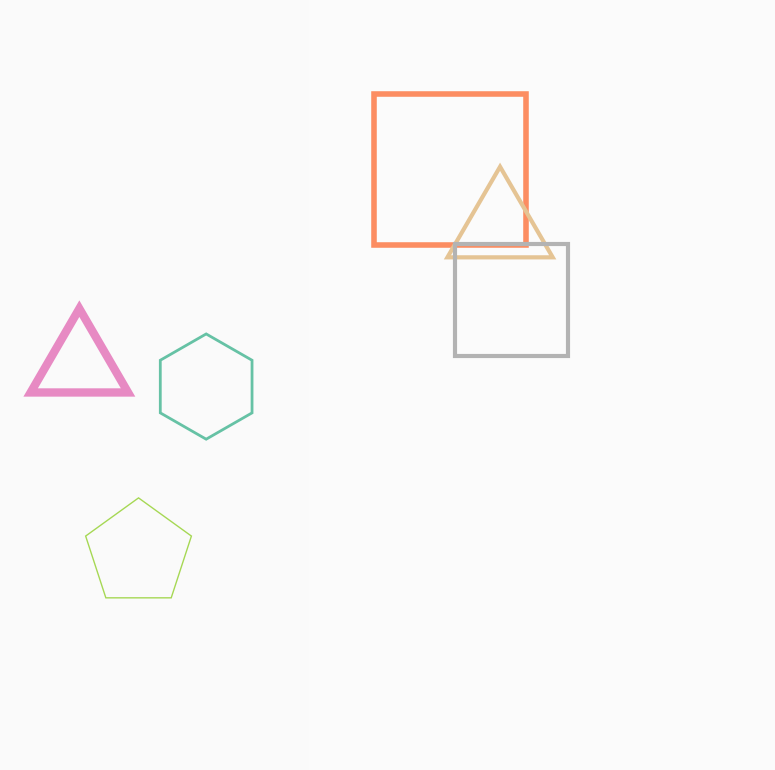[{"shape": "hexagon", "thickness": 1, "radius": 0.34, "center": [0.266, 0.498]}, {"shape": "square", "thickness": 2, "radius": 0.49, "center": [0.58, 0.78]}, {"shape": "triangle", "thickness": 3, "radius": 0.36, "center": [0.102, 0.527]}, {"shape": "pentagon", "thickness": 0.5, "radius": 0.36, "center": [0.179, 0.282]}, {"shape": "triangle", "thickness": 1.5, "radius": 0.39, "center": [0.645, 0.705]}, {"shape": "square", "thickness": 1.5, "radius": 0.37, "center": [0.66, 0.61]}]